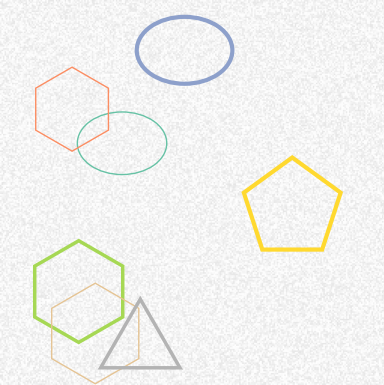[{"shape": "oval", "thickness": 1, "radius": 0.58, "center": [0.317, 0.628]}, {"shape": "hexagon", "thickness": 1, "radius": 0.55, "center": [0.187, 0.716]}, {"shape": "oval", "thickness": 3, "radius": 0.62, "center": [0.479, 0.869]}, {"shape": "hexagon", "thickness": 2.5, "radius": 0.66, "center": [0.204, 0.243]}, {"shape": "pentagon", "thickness": 3, "radius": 0.66, "center": [0.759, 0.459]}, {"shape": "hexagon", "thickness": 1, "radius": 0.65, "center": [0.247, 0.134]}, {"shape": "triangle", "thickness": 2.5, "radius": 0.59, "center": [0.364, 0.104]}]